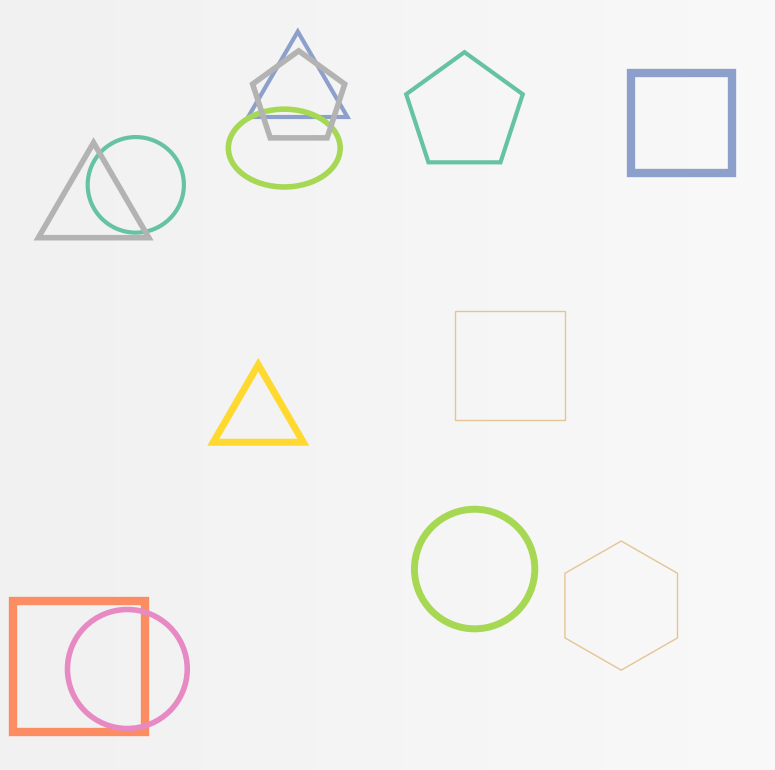[{"shape": "pentagon", "thickness": 1.5, "radius": 0.4, "center": [0.599, 0.853]}, {"shape": "circle", "thickness": 1.5, "radius": 0.31, "center": [0.175, 0.76]}, {"shape": "square", "thickness": 3, "radius": 0.43, "center": [0.102, 0.134]}, {"shape": "square", "thickness": 3, "radius": 0.33, "center": [0.88, 0.841]}, {"shape": "triangle", "thickness": 1.5, "radius": 0.37, "center": [0.384, 0.885]}, {"shape": "circle", "thickness": 2, "radius": 0.39, "center": [0.164, 0.131]}, {"shape": "oval", "thickness": 2, "radius": 0.36, "center": [0.367, 0.808]}, {"shape": "circle", "thickness": 2.5, "radius": 0.39, "center": [0.612, 0.261]}, {"shape": "triangle", "thickness": 2.5, "radius": 0.34, "center": [0.333, 0.459]}, {"shape": "hexagon", "thickness": 0.5, "radius": 0.42, "center": [0.802, 0.214]}, {"shape": "square", "thickness": 0.5, "radius": 0.35, "center": [0.658, 0.526]}, {"shape": "triangle", "thickness": 2, "radius": 0.41, "center": [0.121, 0.732]}, {"shape": "pentagon", "thickness": 2, "radius": 0.31, "center": [0.385, 0.872]}]